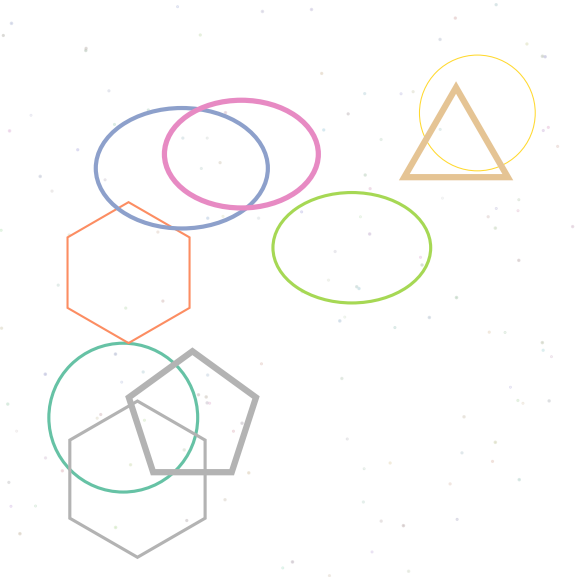[{"shape": "circle", "thickness": 1.5, "radius": 0.64, "center": [0.213, 0.276]}, {"shape": "hexagon", "thickness": 1, "radius": 0.61, "center": [0.223, 0.527]}, {"shape": "oval", "thickness": 2, "radius": 0.74, "center": [0.315, 0.708]}, {"shape": "oval", "thickness": 2.5, "radius": 0.67, "center": [0.418, 0.732]}, {"shape": "oval", "thickness": 1.5, "radius": 0.68, "center": [0.609, 0.57]}, {"shape": "circle", "thickness": 0.5, "radius": 0.5, "center": [0.827, 0.804]}, {"shape": "triangle", "thickness": 3, "radius": 0.52, "center": [0.79, 0.744]}, {"shape": "hexagon", "thickness": 1.5, "radius": 0.68, "center": [0.238, 0.169]}, {"shape": "pentagon", "thickness": 3, "radius": 0.58, "center": [0.333, 0.275]}]